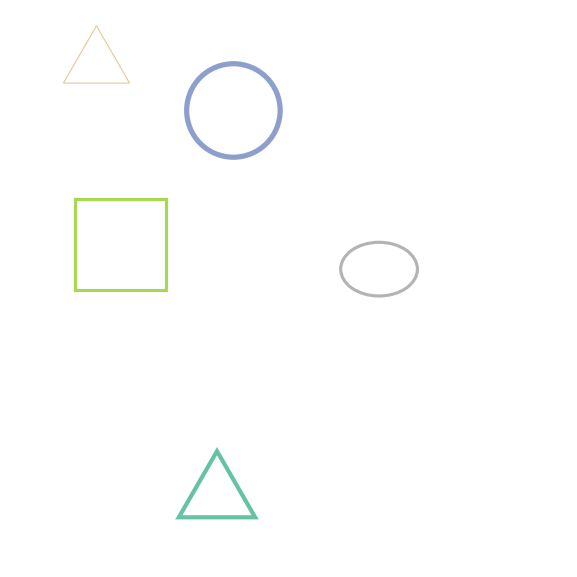[{"shape": "triangle", "thickness": 2, "radius": 0.38, "center": [0.376, 0.142]}, {"shape": "circle", "thickness": 2.5, "radius": 0.4, "center": [0.404, 0.808]}, {"shape": "square", "thickness": 1.5, "radius": 0.4, "center": [0.208, 0.575]}, {"shape": "triangle", "thickness": 0.5, "radius": 0.33, "center": [0.167, 0.888]}, {"shape": "oval", "thickness": 1.5, "radius": 0.33, "center": [0.656, 0.533]}]